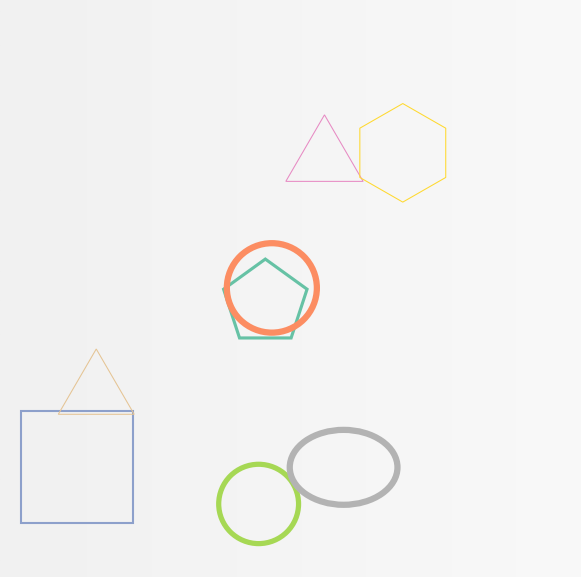[{"shape": "pentagon", "thickness": 1.5, "radius": 0.38, "center": [0.456, 0.475]}, {"shape": "circle", "thickness": 3, "radius": 0.39, "center": [0.468, 0.501]}, {"shape": "square", "thickness": 1, "radius": 0.49, "center": [0.132, 0.191]}, {"shape": "triangle", "thickness": 0.5, "radius": 0.38, "center": [0.558, 0.723]}, {"shape": "circle", "thickness": 2.5, "radius": 0.34, "center": [0.445, 0.127]}, {"shape": "hexagon", "thickness": 0.5, "radius": 0.43, "center": [0.693, 0.734]}, {"shape": "triangle", "thickness": 0.5, "radius": 0.38, "center": [0.166, 0.319]}, {"shape": "oval", "thickness": 3, "radius": 0.46, "center": [0.591, 0.19]}]